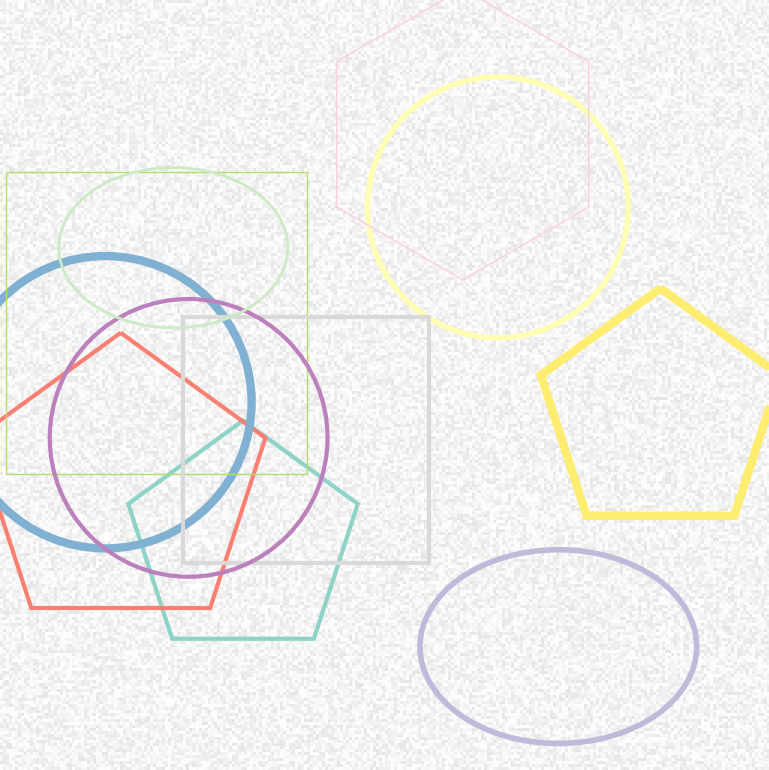[{"shape": "pentagon", "thickness": 1.5, "radius": 0.78, "center": [0.316, 0.297]}, {"shape": "circle", "thickness": 2, "radius": 0.85, "center": [0.647, 0.731]}, {"shape": "oval", "thickness": 2, "radius": 0.9, "center": [0.725, 0.16]}, {"shape": "pentagon", "thickness": 1.5, "radius": 0.99, "center": [0.157, 0.37]}, {"shape": "circle", "thickness": 3, "radius": 0.95, "center": [0.137, 0.478]}, {"shape": "square", "thickness": 0.5, "radius": 0.98, "center": [0.203, 0.581]}, {"shape": "hexagon", "thickness": 0.5, "radius": 0.94, "center": [0.601, 0.826]}, {"shape": "square", "thickness": 1.5, "radius": 0.8, "center": [0.397, 0.428]}, {"shape": "circle", "thickness": 1.5, "radius": 0.9, "center": [0.245, 0.431]}, {"shape": "oval", "thickness": 1, "radius": 0.74, "center": [0.225, 0.678]}, {"shape": "pentagon", "thickness": 3, "radius": 0.82, "center": [0.858, 0.462]}]